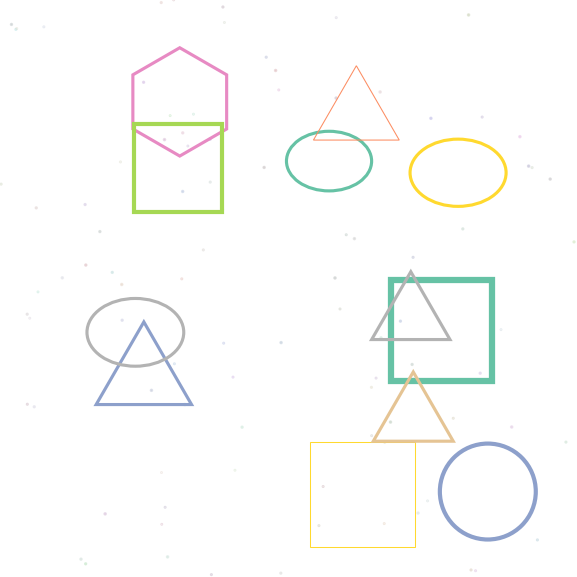[{"shape": "oval", "thickness": 1.5, "radius": 0.37, "center": [0.57, 0.72]}, {"shape": "square", "thickness": 3, "radius": 0.43, "center": [0.765, 0.427]}, {"shape": "triangle", "thickness": 0.5, "radius": 0.43, "center": [0.617, 0.799]}, {"shape": "circle", "thickness": 2, "radius": 0.42, "center": [0.845, 0.148]}, {"shape": "triangle", "thickness": 1.5, "radius": 0.48, "center": [0.249, 0.346]}, {"shape": "hexagon", "thickness": 1.5, "radius": 0.47, "center": [0.311, 0.823]}, {"shape": "square", "thickness": 2, "radius": 0.38, "center": [0.308, 0.709]}, {"shape": "oval", "thickness": 1.5, "radius": 0.42, "center": [0.793, 0.7]}, {"shape": "square", "thickness": 0.5, "radius": 0.46, "center": [0.628, 0.143]}, {"shape": "triangle", "thickness": 1.5, "radius": 0.4, "center": [0.716, 0.275]}, {"shape": "oval", "thickness": 1.5, "radius": 0.42, "center": [0.234, 0.424]}, {"shape": "triangle", "thickness": 1.5, "radius": 0.39, "center": [0.711, 0.45]}]